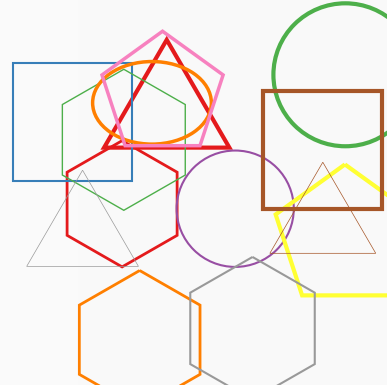[{"shape": "hexagon", "thickness": 2, "radius": 0.82, "center": [0.315, 0.471]}, {"shape": "triangle", "thickness": 3, "radius": 0.93, "center": [0.43, 0.71]}, {"shape": "square", "thickness": 1.5, "radius": 0.77, "center": [0.187, 0.683]}, {"shape": "circle", "thickness": 3, "radius": 0.93, "center": [0.891, 0.806]}, {"shape": "hexagon", "thickness": 1, "radius": 0.92, "center": [0.32, 0.637]}, {"shape": "circle", "thickness": 1.5, "radius": 0.76, "center": [0.607, 0.458]}, {"shape": "oval", "thickness": 2.5, "radius": 0.77, "center": [0.392, 0.733]}, {"shape": "hexagon", "thickness": 2, "radius": 0.9, "center": [0.36, 0.118]}, {"shape": "pentagon", "thickness": 3, "radius": 0.94, "center": [0.89, 0.385]}, {"shape": "triangle", "thickness": 0.5, "radius": 0.79, "center": [0.833, 0.421]}, {"shape": "square", "thickness": 3, "radius": 0.76, "center": [0.832, 0.611]}, {"shape": "pentagon", "thickness": 2.5, "radius": 0.82, "center": [0.419, 0.755]}, {"shape": "triangle", "thickness": 0.5, "radius": 0.83, "center": [0.213, 0.391]}, {"shape": "hexagon", "thickness": 1.5, "radius": 0.93, "center": [0.652, 0.147]}]